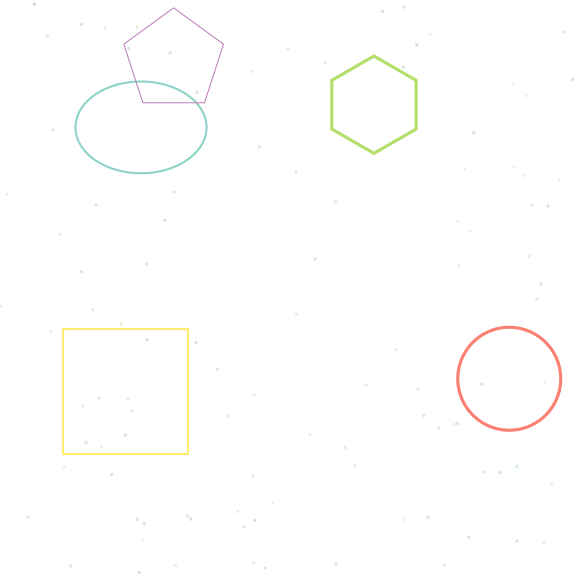[{"shape": "oval", "thickness": 1, "radius": 0.57, "center": [0.244, 0.779]}, {"shape": "circle", "thickness": 1.5, "radius": 0.45, "center": [0.882, 0.343]}, {"shape": "hexagon", "thickness": 1.5, "radius": 0.42, "center": [0.648, 0.818]}, {"shape": "pentagon", "thickness": 0.5, "radius": 0.45, "center": [0.301, 0.895]}, {"shape": "square", "thickness": 1, "radius": 0.54, "center": [0.217, 0.321]}]